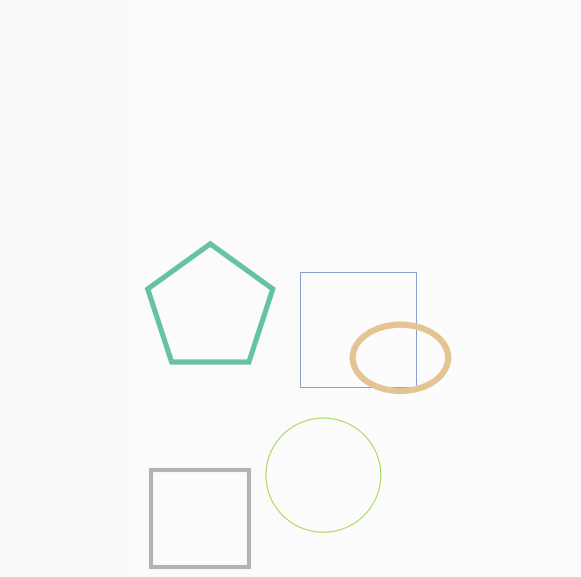[{"shape": "pentagon", "thickness": 2.5, "radius": 0.57, "center": [0.362, 0.464]}, {"shape": "square", "thickness": 0.5, "radius": 0.5, "center": [0.616, 0.429]}, {"shape": "circle", "thickness": 0.5, "radius": 0.49, "center": [0.556, 0.176]}, {"shape": "oval", "thickness": 3, "radius": 0.41, "center": [0.689, 0.38]}, {"shape": "square", "thickness": 2, "radius": 0.42, "center": [0.344, 0.101]}]